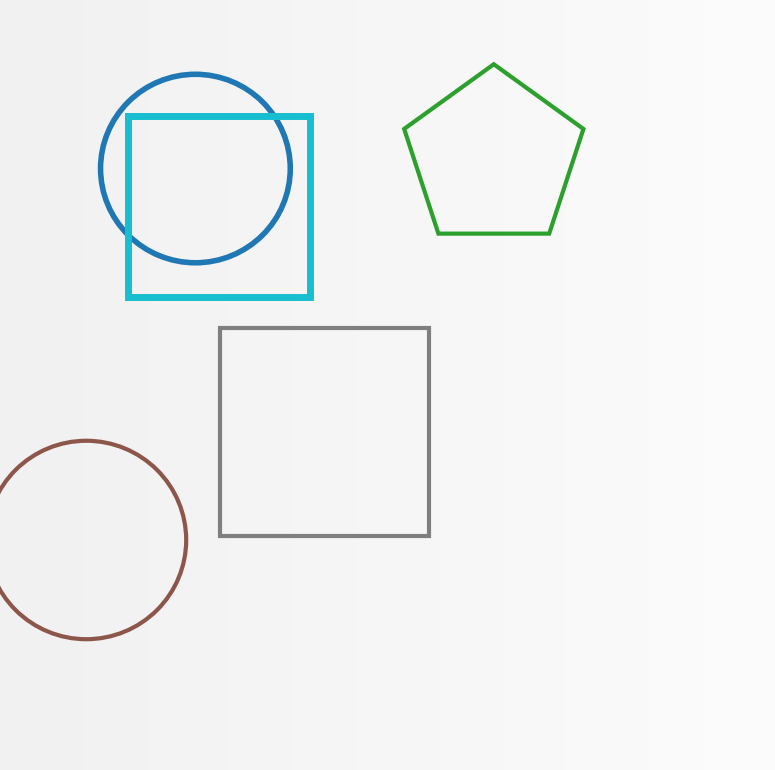[{"shape": "circle", "thickness": 2, "radius": 0.61, "center": [0.252, 0.781]}, {"shape": "pentagon", "thickness": 1.5, "radius": 0.61, "center": [0.637, 0.795]}, {"shape": "circle", "thickness": 1.5, "radius": 0.64, "center": [0.111, 0.299]}, {"shape": "square", "thickness": 1.5, "radius": 0.68, "center": [0.419, 0.439]}, {"shape": "square", "thickness": 2.5, "radius": 0.59, "center": [0.283, 0.732]}]